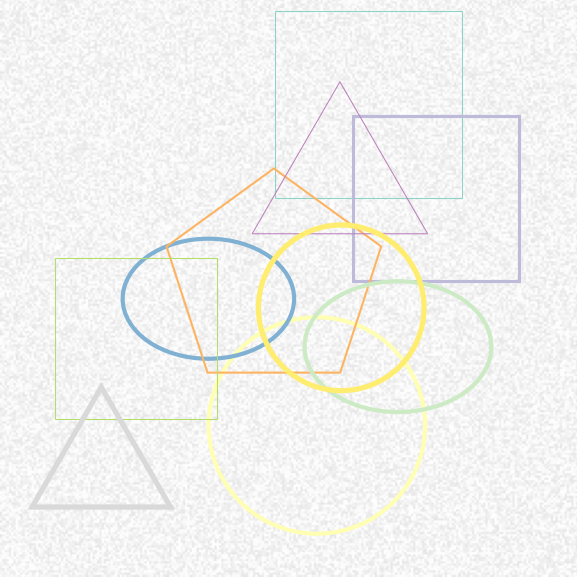[{"shape": "square", "thickness": 0.5, "radius": 0.81, "center": [0.638, 0.818]}, {"shape": "circle", "thickness": 2, "radius": 0.94, "center": [0.549, 0.262]}, {"shape": "square", "thickness": 1.5, "radius": 0.72, "center": [0.754, 0.655]}, {"shape": "oval", "thickness": 2, "radius": 0.74, "center": [0.361, 0.482]}, {"shape": "pentagon", "thickness": 1, "radius": 0.98, "center": [0.474, 0.512]}, {"shape": "square", "thickness": 0.5, "radius": 0.7, "center": [0.236, 0.413]}, {"shape": "triangle", "thickness": 2.5, "radius": 0.69, "center": [0.175, 0.19]}, {"shape": "triangle", "thickness": 0.5, "radius": 0.88, "center": [0.589, 0.682]}, {"shape": "oval", "thickness": 2, "radius": 0.81, "center": [0.689, 0.399]}, {"shape": "circle", "thickness": 2.5, "radius": 0.72, "center": [0.591, 0.466]}]